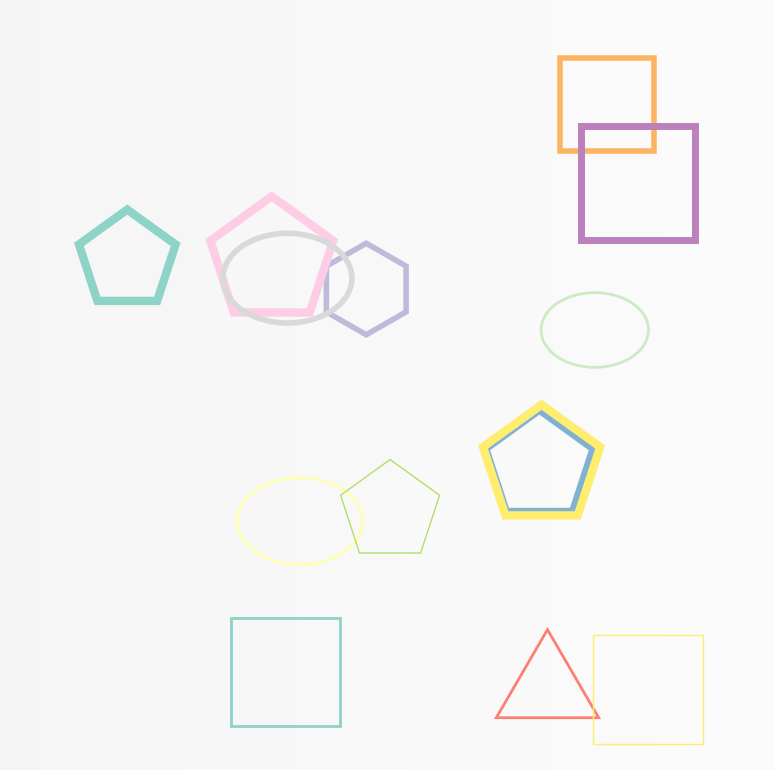[{"shape": "square", "thickness": 1, "radius": 0.35, "center": [0.368, 0.128]}, {"shape": "pentagon", "thickness": 3, "radius": 0.33, "center": [0.164, 0.662]}, {"shape": "oval", "thickness": 1, "radius": 0.4, "center": [0.387, 0.323]}, {"shape": "hexagon", "thickness": 2, "radius": 0.3, "center": [0.473, 0.625]}, {"shape": "triangle", "thickness": 1, "radius": 0.38, "center": [0.706, 0.106]}, {"shape": "pentagon", "thickness": 2.5, "radius": 0.36, "center": [0.696, 0.395]}, {"shape": "square", "thickness": 2, "radius": 0.3, "center": [0.784, 0.864]}, {"shape": "pentagon", "thickness": 0.5, "radius": 0.34, "center": [0.503, 0.336]}, {"shape": "pentagon", "thickness": 3, "radius": 0.42, "center": [0.351, 0.662]}, {"shape": "oval", "thickness": 2, "radius": 0.42, "center": [0.371, 0.639]}, {"shape": "square", "thickness": 2.5, "radius": 0.37, "center": [0.823, 0.763]}, {"shape": "oval", "thickness": 1, "radius": 0.35, "center": [0.767, 0.571]}, {"shape": "pentagon", "thickness": 3, "radius": 0.4, "center": [0.699, 0.395]}, {"shape": "square", "thickness": 0.5, "radius": 0.36, "center": [0.836, 0.104]}]